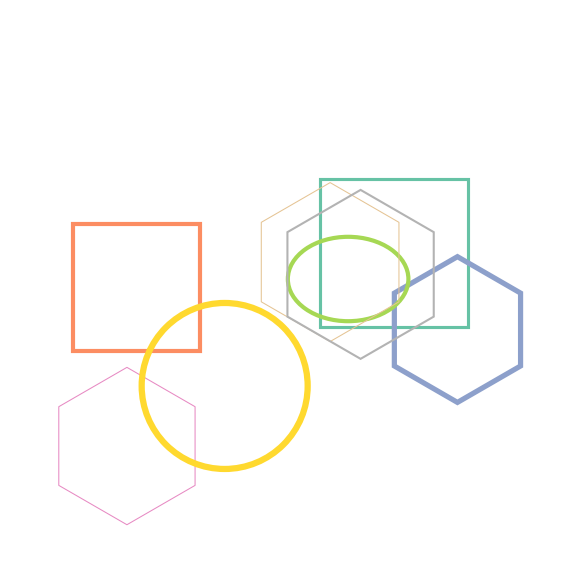[{"shape": "square", "thickness": 1.5, "radius": 0.64, "center": [0.683, 0.561]}, {"shape": "square", "thickness": 2, "radius": 0.55, "center": [0.236, 0.502]}, {"shape": "hexagon", "thickness": 2.5, "radius": 0.63, "center": [0.792, 0.429]}, {"shape": "hexagon", "thickness": 0.5, "radius": 0.68, "center": [0.22, 0.227]}, {"shape": "oval", "thickness": 2, "radius": 0.52, "center": [0.603, 0.516]}, {"shape": "circle", "thickness": 3, "radius": 0.72, "center": [0.389, 0.331]}, {"shape": "hexagon", "thickness": 0.5, "radius": 0.69, "center": [0.572, 0.545]}, {"shape": "hexagon", "thickness": 1, "radius": 0.73, "center": [0.624, 0.524]}]